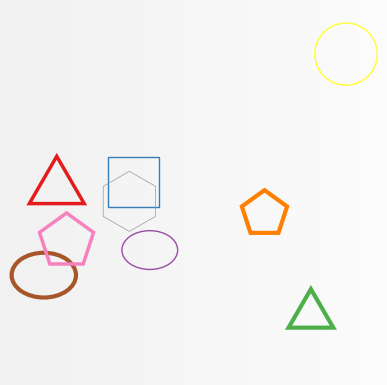[{"shape": "triangle", "thickness": 2.5, "radius": 0.41, "center": [0.146, 0.512]}, {"shape": "square", "thickness": 1, "radius": 0.33, "center": [0.345, 0.527]}, {"shape": "triangle", "thickness": 3, "radius": 0.33, "center": [0.802, 0.182]}, {"shape": "oval", "thickness": 1, "radius": 0.36, "center": [0.386, 0.35]}, {"shape": "pentagon", "thickness": 3, "radius": 0.31, "center": [0.683, 0.445]}, {"shape": "circle", "thickness": 1, "radius": 0.4, "center": [0.893, 0.86]}, {"shape": "oval", "thickness": 3, "radius": 0.42, "center": [0.113, 0.285]}, {"shape": "pentagon", "thickness": 2.5, "radius": 0.37, "center": [0.172, 0.374]}, {"shape": "hexagon", "thickness": 0.5, "radius": 0.39, "center": [0.334, 0.477]}]